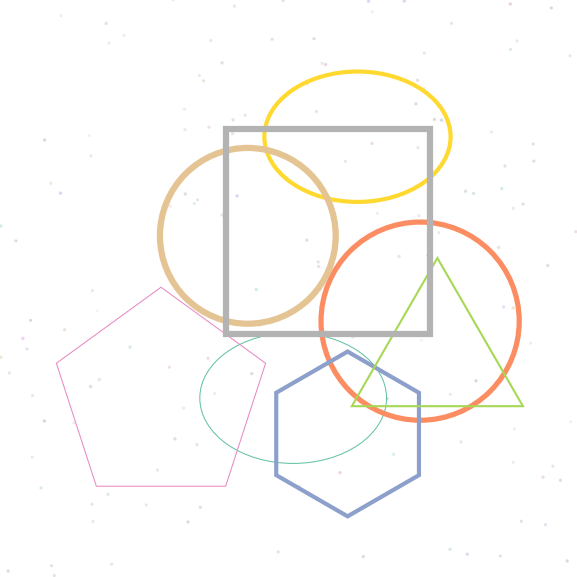[{"shape": "oval", "thickness": 0.5, "radius": 0.81, "center": [0.508, 0.31]}, {"shape": "circle", "thickness": 2.5, "radius": 0.86, "center": [0.727, 0.443]}, {"shape": "hexagon", "thickness": 2, "radius": 0.71, "center": [0.602, 0.248]}, {"shape": "pentagon", "thickness": 0.5, "radius": 0.95, "center": [0.279, 0.311]}, {"shape": "triangle", "thickness": 1, "radius": 0.86, "center": [0.757, 0.381]}, {"shape": "oval", "thickness": 2, "radius": 0.81, "center": [0.619, 0.762]}, {"shape": "circle", "thickness": 3, "radius": 0.76, "center": [0.429, 0.591]}, {"shape": "square", "thickness": 3, "radius": 0.88, "center": [0.568, 0.598]}]